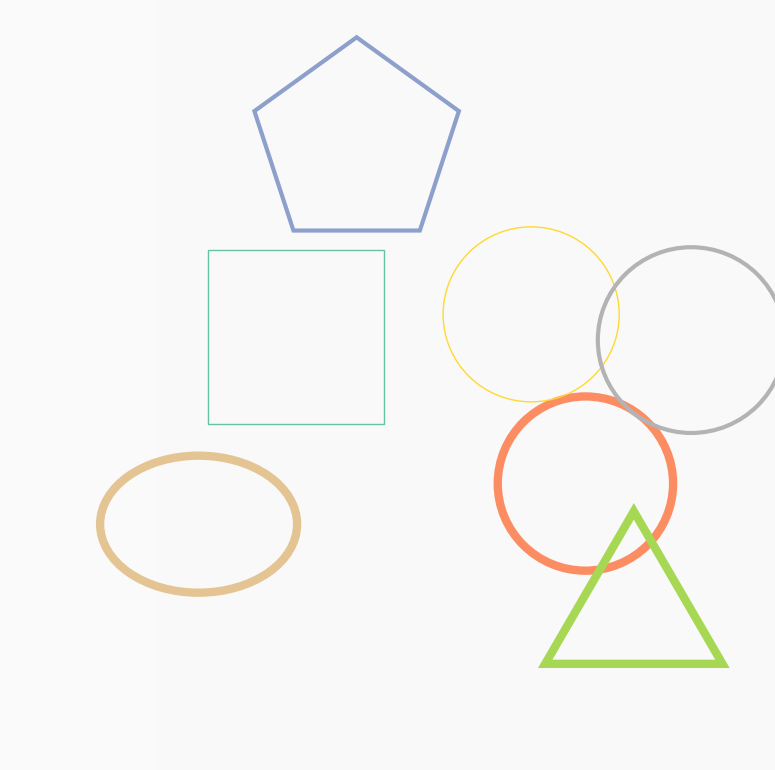[{"shape": "square", "thickness": 0.5, "radius": 0.57, "center": [0.382, 0.563]}, {"shape": "circle", "thickness": 3, "radius": 0.57, "center": [0.755, 0.372]}, {"shape": "pentagon", "thickness": 1.5, "radius": 0.69, "center": [0.46, 0.813]}, {"shape": "triangle", "thickness": 3, "radius": 0.66, "center": [0.818, 0.204]}, {"shape": "circle", "thickness": 0.5, "radius": 0.57, "center": [0.685, 0.592]}, {"shape": "oval", "thickness": 3, "radius": 0.64, "center": [0.256, 0.319]}, {"shape": "circle", "thickness": 1.5, "radius": 0.6, "center": [0.892, 0.558]}]